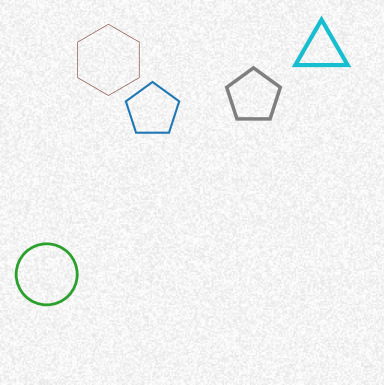[{"shape": "pentagon", "thickness": 1.5, "radius": 0.36, "center": [0.396, 0.714]}, {"shape": "circle", "thickness": 2, "radius": 0.4, "center": [0.121, 0.287]}, {"shape": "hexagon", "thickness": 0.5, "radius": 0.46, "center": [0.282, 0.844]}, {"shape": "pentagon", "thickness": 2.5, "radius": 0.37, "center": [0.658, 0.75]}, {"shape": "triangle", "thickness": 3, "radius": 0.39, "center": [0.835, 0.87]}]